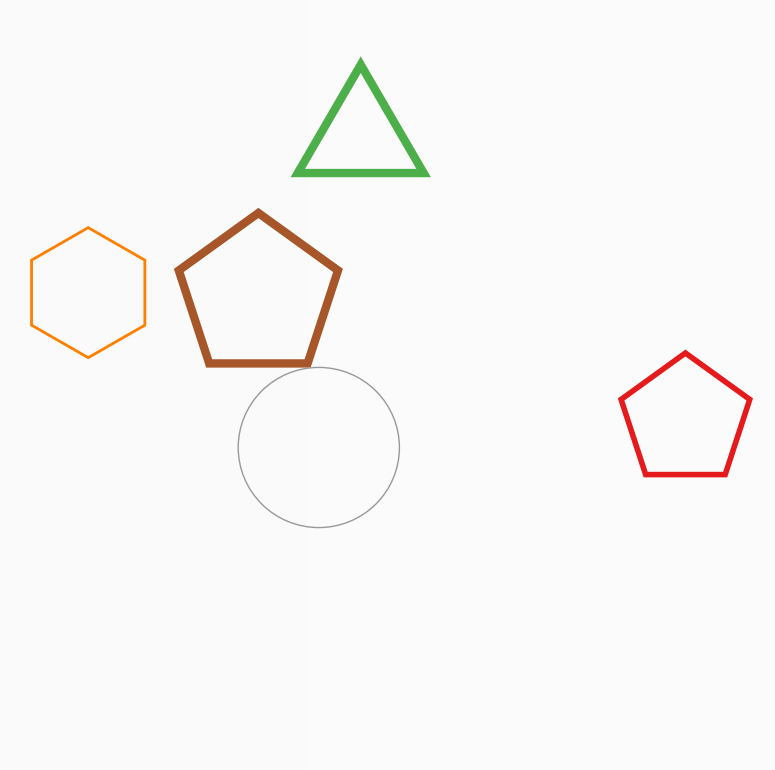[{"shape": "pentagon", "thickness": 2, "radius": 0.44, "center": [0.884, 0.454]}, {"shape": "triangle", "thickness": 3, "radius": 0.47, "center": [0.465, 0.822]}, {"shape": "hexagon", "thickness": 1, "radius": 0.42, "center": [0.114, 0.62]}, {"shape": "pentagon", "thickness": 3, "radius": 0.54, "center": [0.333, 0.615]}, {"shape": "circle", "thickness": 0.5, "radius": 0.52, "center": [0.411, 0.419]}]